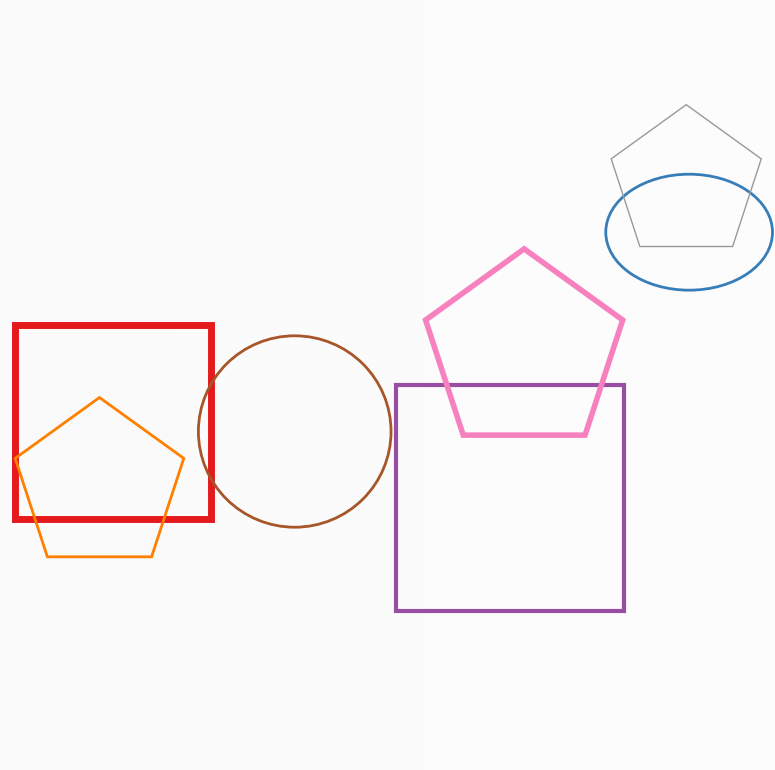[{"shape": "square", "thickness": 2.5, "radius": 0.63, "center": [0.146, 0.452]}, {"shape": "oval", "thickness": 1, "radius": 0.54, "center": [0.889, 0.698]}, {"shape": "square", "thickness": 1.5, "radius": 0.73, "center": [0.658, 0.353]}, {"shape": "pentagon", "thickness": 1, "radius": 0.57, "center": [0.128, 0.369]}, {"shape": "circle", "thickness": 1, "radius": 0.62, "center": [0.38, 0.44]}, {"shape": "pentagon", "thickness": 2, "radius": 0.67, "center": [0.676, 0.543]}, {"shape": "pentagon", "thickness": 0.5, "radius": 0.51, "center": [0.885, 0.762]}]